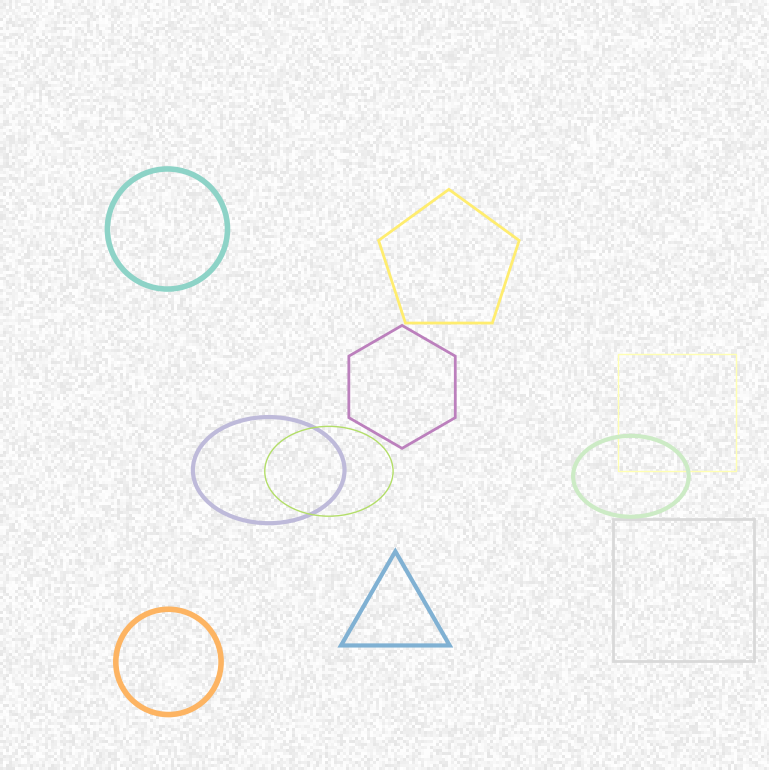[{"shape": "circle", "thickness": 2, "radius": 0.39, "center": [0.217, 0.703]}, {"shape": "square", "thickness": 0.5, "radius": 0.38, "center": [0.88, 0.464]}, {"shape": "oval", "thickness": 1.5, "radius": 0.49, "center": [0.349, 0.389]}, {"shape": "triangle", "thickness": 1.5, "radius": 0.41, "center": [0.513, 0.202]}, {"shape": "circle", "thickness": 2, "radius": 0.34, "center": [0.219, 0.14]}, {"shape": "oval", "thickness": 0.5, "radius": 0.42, "center": [0.427, 0.388]}, {"shape": "square", "thickness": 1, "radius": 0.46, "center": [0.888, 0.234]}, {"shape": "hexagon", "thickness": 1, "radius": 0.4, "center": [0.522, 0.498]}, {"shape": "oval", "thickness": 1.5, "radius": 0.38, "center": [0.819, 0.381]}, {"shape": "pentagon", "thickness": 1, "radius": 0.48, "center": [0.583, 0.658]}]